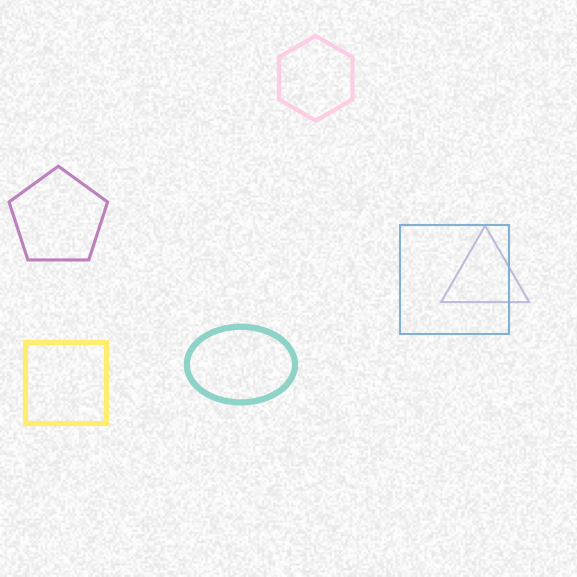[{"shape": "oval", "thickness": 3, "radius": 0.47, "center": [0.417, 0.368]}, {"shape": "triangle", "thickness": 1, "radius": 0.44, "center": [0.84, 0.52]}, {"shape": "square", "thickness": 1, "radius": 0.47, "center": [0.787, 0.516]}, {"shape": "hexagon", "thickness": 2, "radius": 0.37, "center": [0.547, 0.864]}, {"shape": "pentagon", "thickness": 1.5, "radius": 0.45, "center": [0.101, 0.622]}, {"shape": "square", "thickness": 2.5, "radius": 0.35, "center": [0.113, 0.337]}]